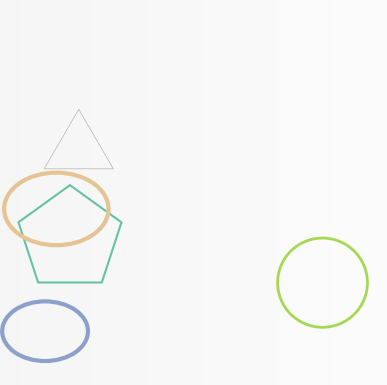[{"shape": "pentagon", "thickness": 1.5, "radius": 0.7, "center": [0.181, 0.379]}, {"shape": "oval", "thickness": 3, "radius": 0.55, "center": [0.116, 0.14]}, {"shape": "circle", "thickness": 2, "radius": 0.58, "center": [0.832, 0.266]}, {"shape": "oval", "thickness": 3, "radius": 0.67, "center": [0.145, 0.457]}, {"shape": "triangle", "thickness": 0.5, "radius": 0.51, "center": [0.203, 0.613]}]